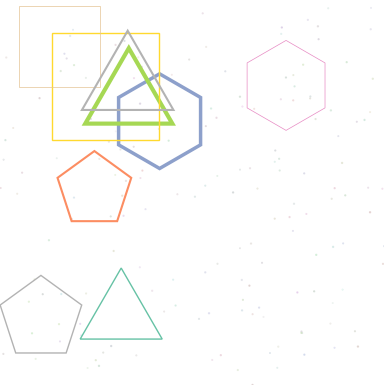[{"shape": "triangle", "thickness": 1, "radius": 0.61, "center": [0.315, 0.181]}, {"shape": "pentagon", "thickness": 1.5, "radius": 0.5, "center": [0.245, 0.507]}, {"shape": "hexagon", "thickness": 2.5, "radius": 0.61, "center": [0.415, 0.685]}, {"shape": "hexagon", "thickness": 0.5, "radius": 0.58, "center": [0.743, 0.778]}, {"shape": "triangle", "thickness": 3, "radius": 0.65, "center": [0.335, 0.744]}, {"shape": "square", "thickness": 1, "radius": 0.69, "center": [0.275, 0.775]}, {"shape": "square", "thickness": 0.5, "radius": 0.53, "center": [0.155, 0.879]}, {"shape": "triangle", "thickness": 1.5, "radius": 0.69, "center": [0.332, 0.783]}, {"shape": "pentagon", "thickness": 1, "radius": 0.56, "center": [0.106, 0.173]}]